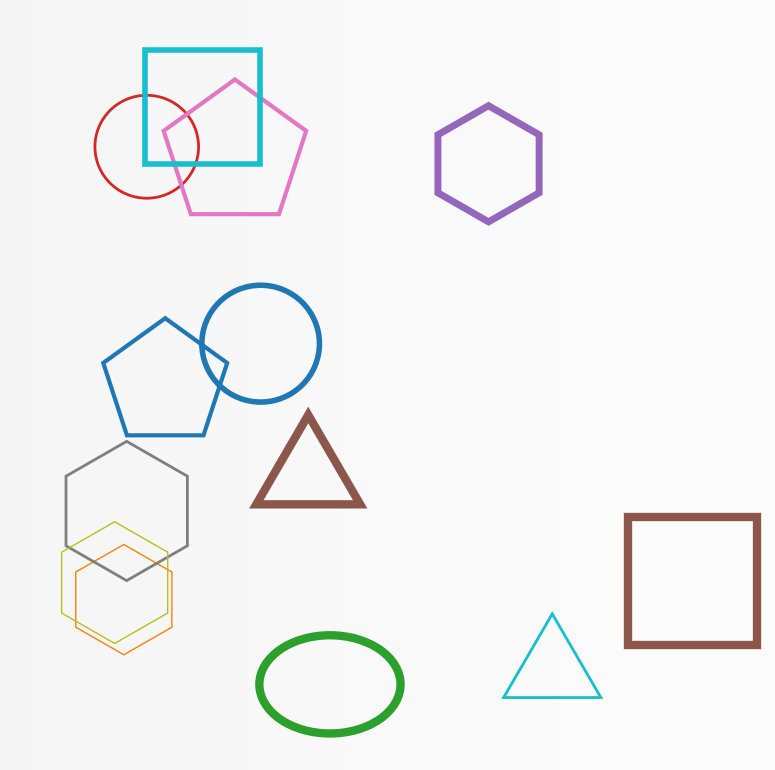[{"shape": "pentagon", "thickness": 1.5, "radius": 0.42, "center": [0.213, 0.503]}, {"shape": "circle", "thickness": 2, "radius": 0.38, "center": [0.336, 0.554]}, {"shape": "hexagon", "thickness": 0.5, "radius": 0.36, "center": [0.16, 0.221]}, {"shape": "oval", "thickness": 3, "radius": 0.46, "center": [0.426, 0.111]}, {"shape": "circle", "thickness": 1, "radius": 0.33, "center": [0.189, 0.809]}, {"shape": "hexagon", "thickness": 2.5, "radius": 0.38, "center": [0.63, 0.787]}, {"shape": "square", "thickness": 3, "radius": 0.42, "center": [0.894, 0.245]}, {"shape": "triangle", "thickness": 3, "radius": 0.39, "center": [0.398, 0.384]}, {"shape": "pentagon", "thickness": 1.5, "radius": 0.48, "center": [0.303, 0.8]}, {"shape": "hexagon", "thickness": 1, "radius": 0.45, "center": [0.163, 0.336]}, {"shape": "hexagon", "thickness": 0.5, "radius": 0.4, "center": [0.148, 0.243]}, {"shape": "square", "thickness": 2, "radius": 0.37, "center": [0.261, 0.861]}, {"shape": "triangle", "thickness": 1, "radius": 0.36, "center": [0.713, 0.13]}]